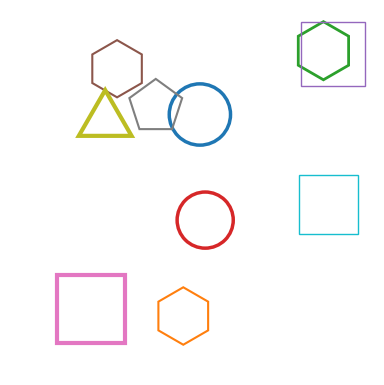[{"shape": "circle", "thickness": 2.5, "radius": 0.4, "center": [0.519, 0.703]}, {"shape": "hexagon", "thickness": 1.5, "radius": 0.37, "center": [0.476, 0.179]}, {"shape": "hexagon", "thickness": 2, "radius": 0.38, "center": [0.84, 0.868]}, {"shape": "circle", "thickness": 2.5, "radius": 0.36, "center": [0.533, 0.428]}, {"shape": "square", "thickness": 1, "radius": 0.42, "center": [0.864, 0.86]}, {"shape": "hexagon", "thickness": 1.5, "radius": 0.37, "center": [0.304, 0.821]}, {"shape": "square", "thickness": 3, "radius": 0.44, "center": [0.236, 0.198]}, {"shape": "pentagon", "thickness": 1.5, "radius": 0.36, "center": [0.405, 0.723]}, {"shape": "triangle", "thickness": 3, "radius": 0.4, "center": [0.273, 0.687]}, {"shape": "square", "thickness": 1, "radius": 0.38, "center": [0.853, 0.469]}]